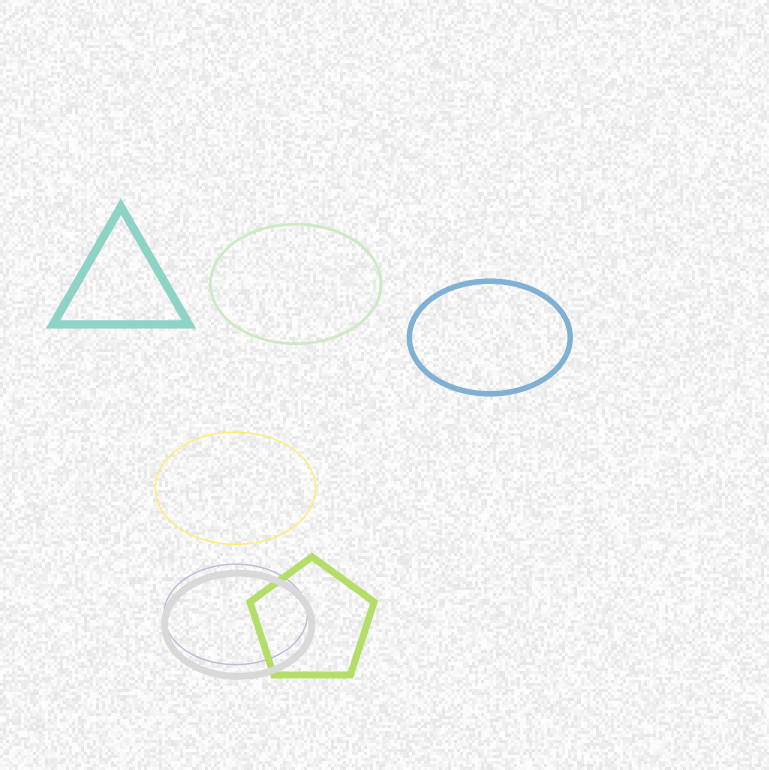[{"shape": "triangle", "thickness": 3, "radius": 0.51, "center": [0.157, 0.63]}, {"shape": "oval", "thickness": 0.5, "radius": 0.47, "center": [0.306, 0.202]}, {"shape": "oval", "thickness": 2, "radius": 0.52, "center": [0.636, 0.562]}, {"shape": "pentagon", "thickness": 2.5, "radius": 0.42, "center": [0.405, 0.192]}, {"shape": "oval", "thickness": 2.5, "radius": 0.48, "center": [0.309, 0.189]}, {"shape": "oval", "thickness": 1, "radius": 0.55, "center": [0.384, 0.631]}, {"shape": "oval", "thickness": 0.5, "radius": 0.52, "center": [0.306, 0.366]}]